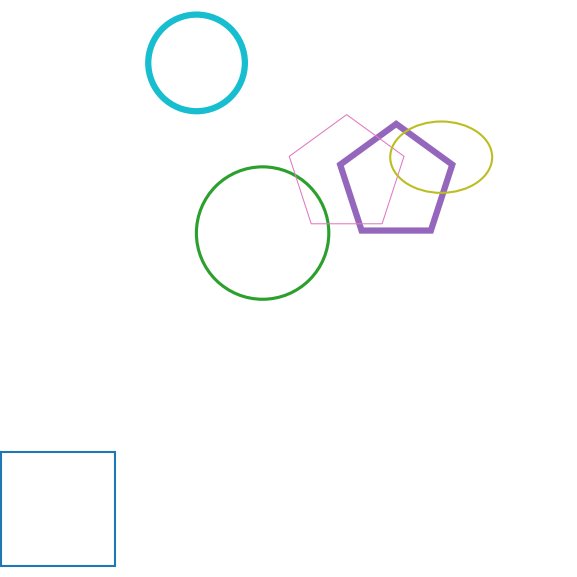[{"shape": "square", "thickness": 1, "radius": 0.5, "center": [0.101, 0.118]}, {"shape": "circle", "thickness": 1.5, "radius": 0.57, "center": [0.455, 0.596]}, {"shape": "pentagon", "thickness": 3, "radius": 0.51, "center": [0.686, 0.682]}, {"shape": "pentagon", "thickness": 0.5, "radius": 0.52, "center": [0.6, 0.696]}, {"shape": "oval", "thickness": 1, "radius": 0.44, "center": [0.764, 0.727]}, {"shape": "circle", "thickness": 3, "radius": 0.42, "center": [0.34, 0.89]}]